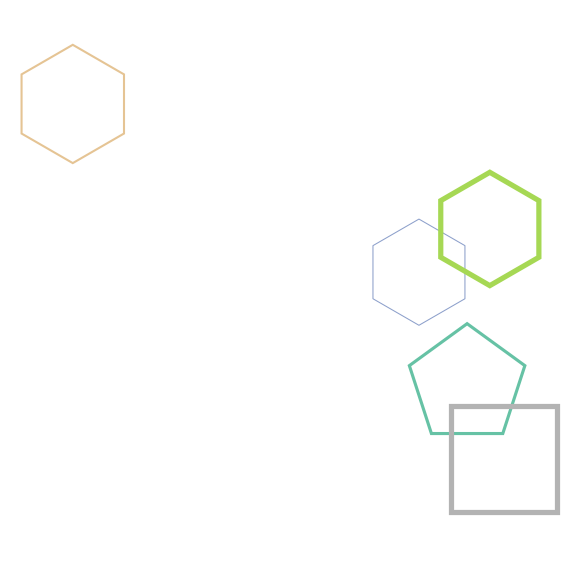[{"shape": "pentagon", "thickness": 1.5, "radius": 0.53, "center": [0.809, 0.334]}, {"shape": "hexagon", "thickness": 0.5, "radius": 0.46, "center": [0.725, 0.528]}, {"shape": "hexagon", "thickness": 2.5, "radius": 0.49, "center": [0.848, 0.603]}, {"shape": "hexagon", "thickness": 1, "radius": 0.51, "center": [0.126, 0.819]}, {"shape": "square", "thickness": 2.5, "radius": 0.46, "center": [0.873, 0.204]}]